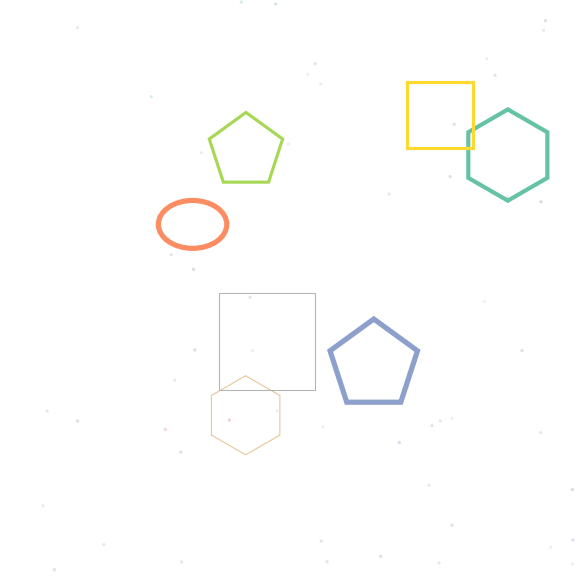[{"shape": "hexagon", "thickness": 2, "radius": 0.4, "center": [0.879, 0.731]}, {"shape": "oval", "thickness": 2.5, "radius": 0.3, "center": [0.333, 0.611]}, {"shape": "pentagon", "thickness": 2.5, "radius": 0.4, "center": [0.647, 0.367]}, {"shape": "pentagon", "thickness": 1.5, "radius": 0.33, "center": [0.426, 0.738]}, {"shape": "square", "thickness": 1.5, "radius": 0.29, "center": [0.762, 0.8]}, {"shape": "hexagon", "thickness": 0.5, "radius": 0.34, "center": [0.425, 0.28]}, {"shape": "square", "thickness": 0.5, "radius": 0.42, "center": [0.463, 0.408]}]